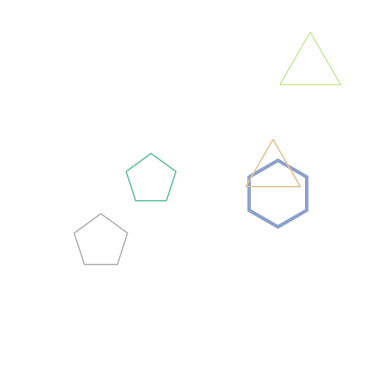[{"shape": "pentagon", "thickness": 1, "radius": 0.34, "center": [0.392, 0.534]}, {"shape": "hexagon", "thickness": 2.5, "radius": 0.43, "center": [0.722, 0.497]}, {"shape": "triangle", "thickness": 0.5, "radius": 0.46, "center": [0.806, 0.825]}, {"shape": "triangle", "thickness": 1, "radius": 0.41, "center": [0.709, 0.556]}, {"shape": "pentagon", "thickness": 1, "radius": 0.36, "center": [0.262, 0.372]}]